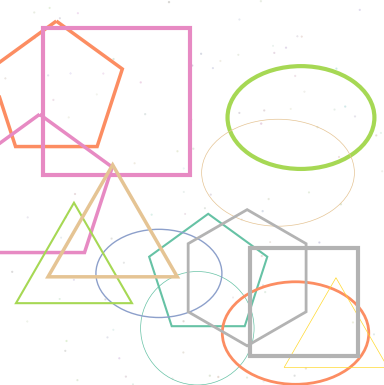[{"shape": "pentagon", "thickness": 1.5, "radius": 0.81, "center": [0.541, 0.283]}, {"shape": "circle", "thickness": 0.5, "radius": 0.74, "center": [0.513, 0.147]}, {"shape": "pentagon", "thickness": 2.5, "radius": 0.9, "center": [0.146, 0.765]}, {"shape": "oval", "thickness": 2, "radius": 0.95, "center": [0.768, 0.135]}, {"shape": "oval", "thickness": 1, "radius": 0.82, "center": [0.413, 0.29]}, {"shape": "square", "thickness": 3, "radius": 0.95, "center": [0.303, 0.736]}, {"shape": "pentagon", "thickness": 2.5, "radius": 0.99, "center": [0.103, 0.505]}, {"shape": "oval", "thickness": 3, "radius": 0.95, "center": [0.782, 0.695]}, {"shape": "triangle", "thickness": 1.5, "radius": 0.87, "center": [0.192, 0.299]}, {"shape": "triangle", "thickness": 0.5, "radius": 0.78, "center": [0.873, 0.123]}, {"shape": "oval", "thickness": 0.5, "radius": 0.99, "center": [0.722, 0.551]}, {"shape": "triangle", "thickness": 2.5, "radius": 0.97, "center": [0.293, 0.378]}, {"shape": "hexagon", "thickness": 2, "radius": 0.88, "center": [0.642, 0.279]}, {"shape": "square", "thickness": 3, "radius": 0.7, "center": [0.789, 0.215]}]